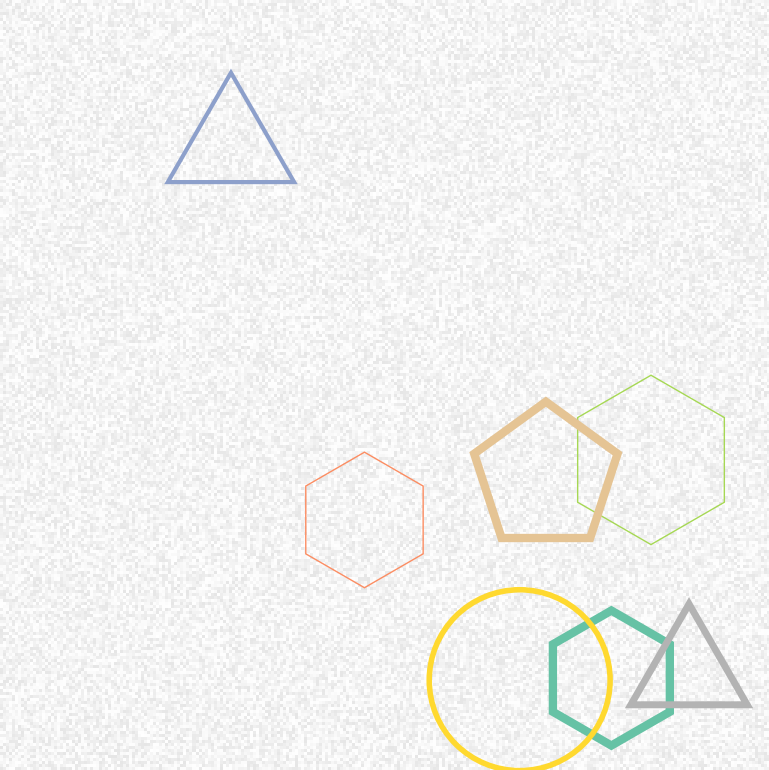[{"shape": "hexagon", "thickness": 3, "radius": 0.44, "center": [0.794, 0.119]}, {"shape": "hexagon", "thickness": 0.5, "radius": 0.44, "center": [0.473, 0.325]}, {"shape": "triangle", "thickness": 1.5, "radius": 0.47, "center": [0.3, 0.811]}, {"shape": "hexagon", "thickness": 0.5, "radius": 0.55, "center": [0.845, 0.403]}, {"shape": "circle", "thickness": 2, "radius": 0.59, "center": [0.675, 0.117]}, {"shape": "pentagon", "thickness": 3, "radius": 0.49, "center": [0.709, 0.38]}, {"shape": "triangle", "thickness": 2.5, "radius": 0.44, "center": [0.895, 0.128]}]